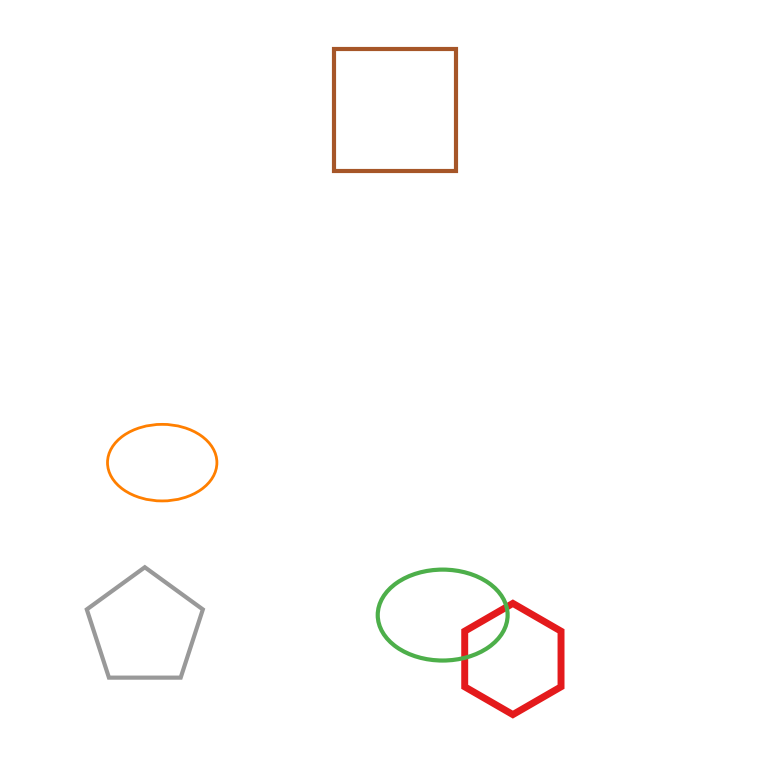[{"shape": "hexagon", "thickness": 2.5, "radius": 0.36, "center": [0.666, 0.144]}, {"shape": "oval", "thickness": 1.5, "radius": 0.42, "center": [0.575, 0.201]}, {"shape": "oval", "thickness": 1, "radius": 0.36, "center": [0.211, 0.399]}, {"shape": "square", "thickness": 1.5, "radius": 0.4, "center": [0.513, 0.857]}, {"shape": "pentagon", "thickness": 1.5, "radius": 0.4, "center": [0.188, 0.184]}]